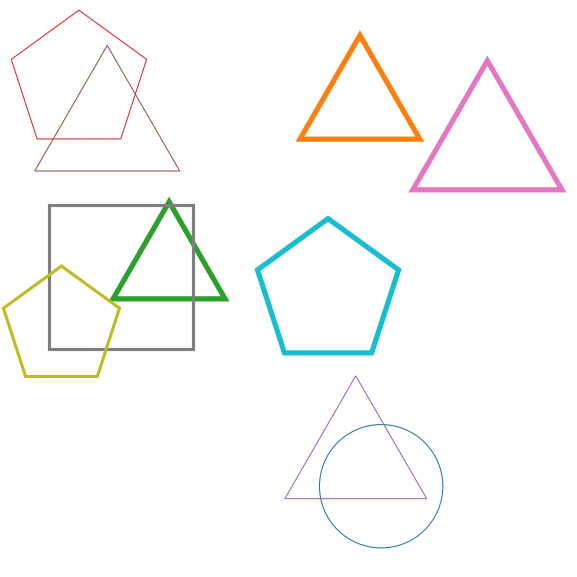[{"shape": "circle", "thickness": 0.5, "radius": 0.53, "center": [0.66, 0.157]}, {"shape": "triangle", "thickness": 2.5, "radius": 0.6, "center": [0.623, 0.818]}, {"shape": "triangle", "thickness": 2.5, "radius": 0.56, "center": [0.293, 0.538]}, {"shape": "pentagon", "thickness": 0.5, "radius": 0.62, "center": [0.137, 0.858]}, {"shape": "triangle", "thickness": 0.5, "radius": 0.71, "center": [0.616, 0.207]}, {"shape": "triangle", "thickness": 0.5, "radius": 0.72, "center": [0.186, 0.776]}, {"shape": "triangle", "thickness": 2.5, "radius": 0.75, "center": [0.844, 0.745]}, {"shape": "square", "thickness": 1.5, "radius": 0.62, "center": [0.209, 0.519]}, {"shape": "pentagon", "thickness": 1.5, "radius": 0.53, "center": [0.106, 0.433]}, {"shape": "pentagon", "thickness": 2.5, "radius": 0.64, "center": [0.568, 0.492]}]